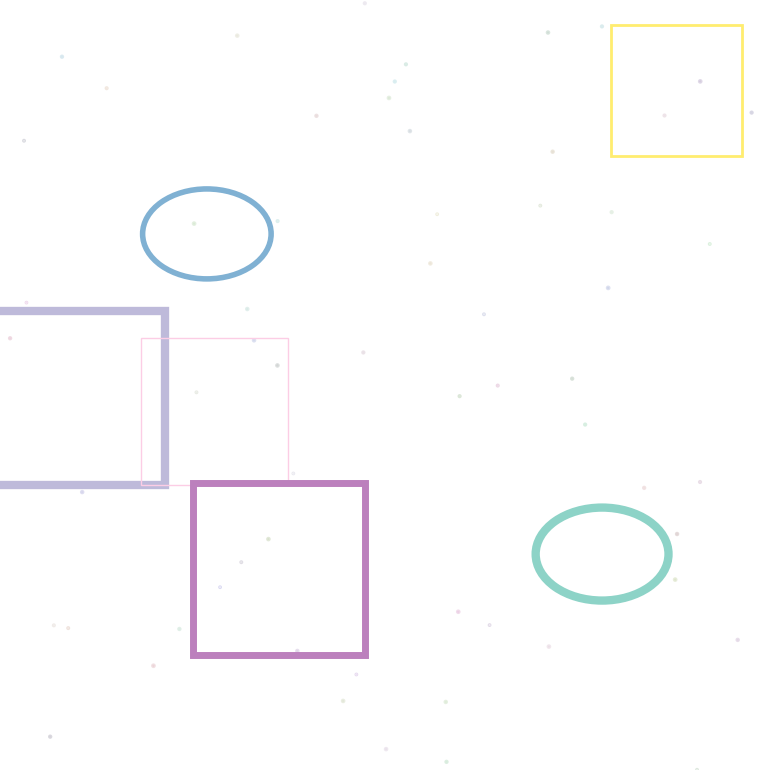[{"shape": "oval", "thickness": 3, "radius": 0.43, "center": [0.782, 0.28]}, {"shape": "square", "thickness": 3, "radius": 0.56, "center": [0.102, 0.483]}, {"shape": "oval", "thickness": 2, "radius": 0.42, "center": [0.269, 0.696]}, {"shape": "square", "thickness": 0.5, "radius": 0.48, "center": [0.279, 0.465]}, {"shape": "square", "thickness": 2.5, "radius": 0.56, "center": [0.362, 0.261]}, {"shape": "square", "thickness": 1, "radius": 0.43, "center": [0.879, 0.883]}]